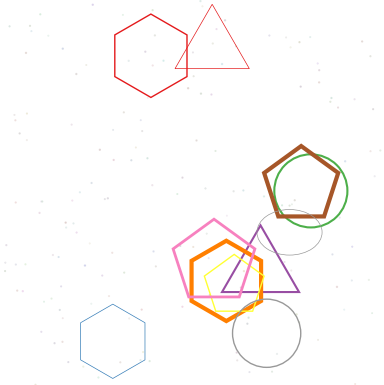[{"shape": "triangle", "thickness": 0.5, "radius": 0.56, "center": [0.551, 0.877]}, {"shape": "hexagon", "thickness": 1, "radius": 0.54, "center": [0.392, 0.855]}, {"shape": "hexagon", "thickness": 0.5, "radius": 0.48, "center": [0.293, 0.113]}, {"shape": "circle", "thickness": 1.5, "radius": 0.47, "center": [0.807, 0.504]}, {"shape": "triangle", "thickness": 1.5, "radius": 0.58, "center": [0.677, 0.299]}, {"shape": "hexagon", "thickness": 3, "radius": 0.52, "center": [0.588, 0.27]}, {"shape": "pentagon", "thickness": 1, "radius": 0.41, "center": [0.608, 0.258]}, {"shape": "pentagon", "thickness": 3, "radius": 0.51, "center": [0.782, 0.52]}, {"shape": "pentagon", "thickness": 2, "radius": 0.56, "center": [0.556, 0.319]}, {"shape": "oval", "thickness": 0.5, "radius": 0.42, "center": [0.752, 0.397]}, {"shape": "circle", "thickness": 1, "radius": 0.44, "center": [0.693, 0.134]}]